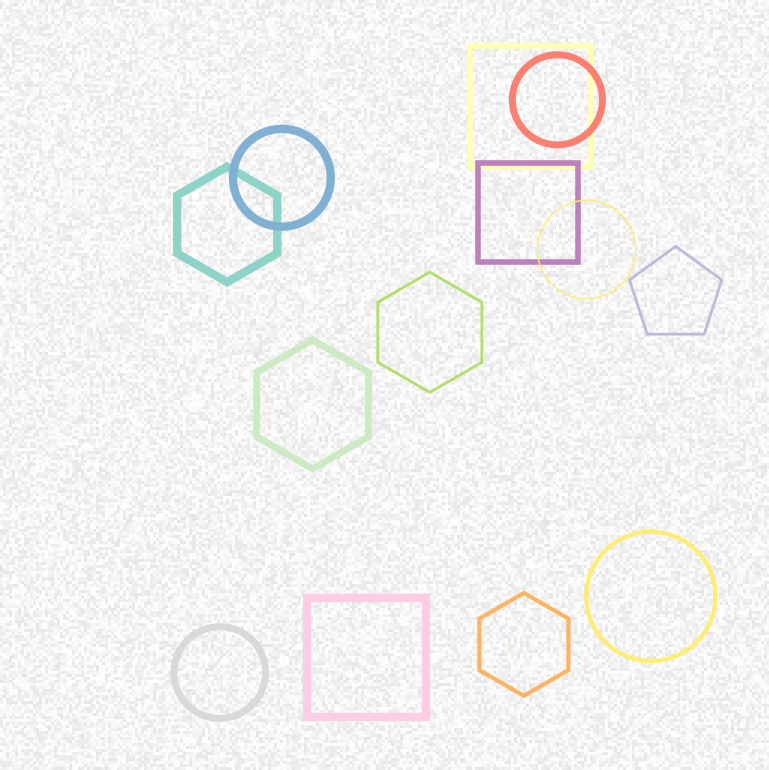[{"shape": "hexagon", "thickness": 3, "radius": 0.38, "center": [0.295, 0.709]}, {"shape": "square", "thickness": 2, "radius": 0.39, "center": [0.689, 0.862]}, {"shape": "pentagon", "thickness": 1, "radius": 0.32, "center": [0.877, 0.617]}, {"shape": "circle", "thickness": 2.5, "radius": 0.29, "center": [0.724, 0.87]}, {"shape": "circle", "thickness": 3, "radius": 0.32, "center": [0.366, 0.769]}, {"shape": "hexagon", "thickness": 1.5, "radius": 0.33, "center": [0.68, 0.163]}, {"shape": "hexagon", "thickness": 1, "radius": 0.39, "center": [0.558, 0.569]}, {"shape": "square", "thickness": 3, "radius": 0.39, "center": [0.476, 0.146]}, {"shape": "circle", "thickness": 2.5, "radius": 0.3, "center": [0.285, 0.127]}, {"shape": "square", "thickness": 2, "radius": 0.32, "center": [0.686, 0.724]}, {"shape": "hexagon", "thickness": 2.5, "radius": 0.42, "center": [0.406, 0.475]}, {"shape": "circle", "thickness": 1.5, "radius": 0.42, "center": [0.845, 0.225]}, {"shape": "circle", "thickness": 0.5, "radius": 0.32, "center": [0.762, 0.676]}]